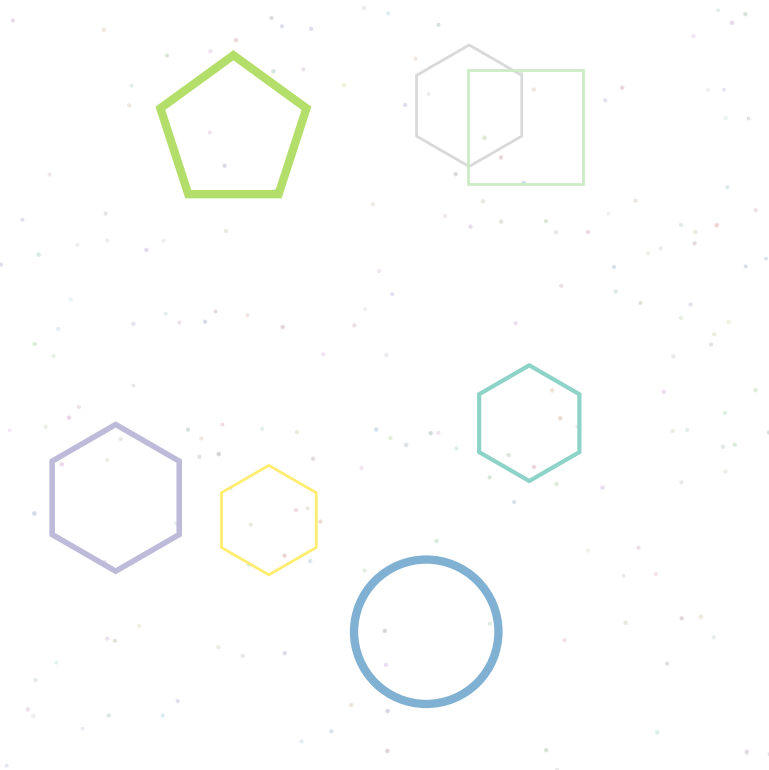[{"shape": "hexagon", "thickness": 1.5, "radius": 0.38, "center": [0.687, 0.45]}, {"shape": "hexagon", "thickness": 2, "radius": 0.48, "center": [0.15, 0.353]}, {"shape": "circle", "thickness": 3, "radius": 0.47, "center": [0.554, 0.18]}, {"shape": "pentagon", "thickness": 3, "radius": 0.5, "center": [0.303, 0.829]}, {"shape": "hexagon", "thickness": 1, "radius": 0.39, "center": [0.609, 0.863]}, {"shape": "square", "thickness": 1, "radius": 0.37, "center": [0.682, 0.835]}, {"shape": "hexagon", "thickness": 1, "radius": 0.36, "center": [0.349, 0.325]}]